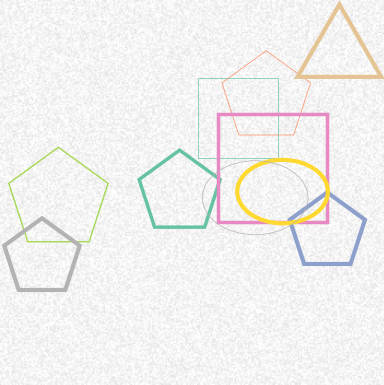[{"shape": "square", "thickness": 0.5, "radius": 0.52, "center": [0.619, 0.693]}, {"shape": "pentagon", "thickness": 2.5, "radius": 0.55, "center": [0.467, 0.499]}, {"shape": "pentagon", "thickness": 0.5, "radius": 0.61, "center": [0.692, 0.747]}, {"shape": "pentagon", "thickness": 3, "radius": 0.51, "center": [0.85, 0.397]}, {"shape": "square", "thickness": 2.5, "radius": 0.71, "center": [0.708, 0.564]}, {"shape": "pentagon", "thickness": 1, "radius": 0.68, "center": [0.152, 0.482]}, {"shape": "oval", "thickness": 3, "radius": 0.59, "center": [0.734, 0.502]}, {"shape": "triangle", "thickness": 3, "radius": 0.63, "center": [0.881, 0.863]}, {"shape": "oval", "thickness": 0.5, "radius": 0.69, "center": [0.663, 0.486]}, {"shape": "pentagon", "thickness": 3, "radius": 0.51, "center": [0.109, 0.33]}]